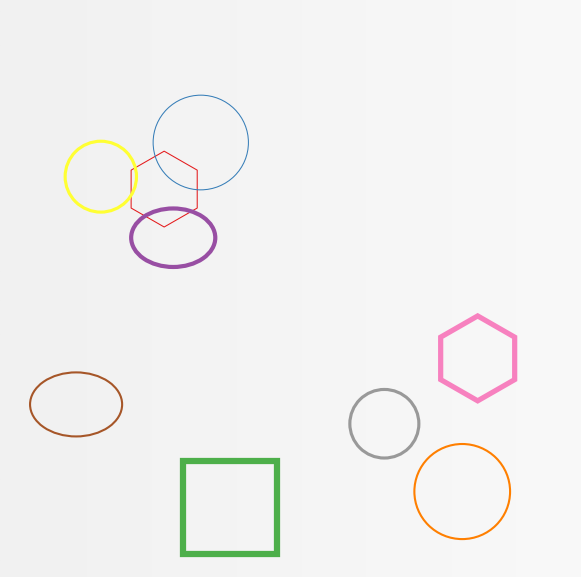[{"shape": "hexagon", "thickness": 0.5, "radius": 0.33, "center": [0.282, 0.672]}, {"shape": "circle", "thickness": 0.5, "radius": 0.41, "center": [0.345, 0.752]}, {"shape": "square", "thickness": 3, "radius": 0.4, "center": [0.396, 0.121]}, {"shape": "oval", "thickness": 2, "radius": 0.36, "center": [0.298, 0.587]}, {"shape": "circle", "thickness": 1, "radius": 0.41, "center": [0.795, 0.148]}, {"shape": "circle", "thickness": 1.5, "radius": 0.31, "center": [0.173, 0.693]}, {"shape": "oval", "thickness": 1, "radius": 0.4, "center": [0.131, 0.299]}, {"shape": "hexagon", "thickness": 2.5, "radius": 0.37, "center": [0.822, 0.379]}, {"shape": "circle", "thickness": 1.5, "radius": 0.3, "center": [0.661, 0.265]}]